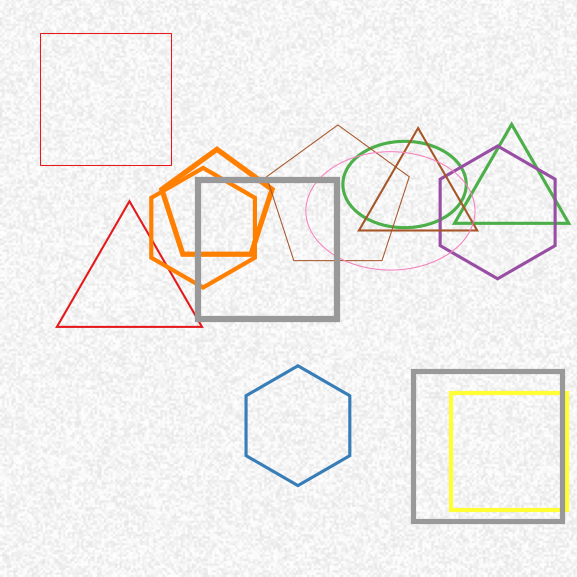[{"shape": "square", "thickness": 0.5, "radius": 0.57, "center": [0.182, 0.827]}, {"shape": "triangle", "thickness": 1, "radius": 0.73, "center": [0.224, 0.506]}, {"shape": "hexagon", "thickness": 1.5, "radius": 0.52, "center": [0.516, 0.262]}, {"shape": "triangle", "thickness": 1.5, "radius": 0.57, "center": [0.886, 0.67]}, {"shape": "oval", "thickness": 1.5, "radius": 0.53, "center": [0.701, 0.68]}, {"shape": "hexagon", "thickness": 1.5, "radius": 0.57, "center": [0.862, 0.631]}, {"shape": "pentagon", "thickness": 2.5, "radius": 0.5, "center": [0.376, 0.64]}, {"shape": "hexagon", "thickness": 2, "radius": 0.52, "center": [0.352, 0.605]}, {"shape": "square", "thickness": 2, "radius": 0.5, "center": [0.881, 0.217]}, {"shape": "pentagon", "thickness": 0.5, "radius": 0.65, "center": [0.585, 0.653]}, {"shape": "triangle", "thickness": 1, "radius": 0.59, "center": [0.724, 0.659]}, {"shape": "oval", "thickness": 0.5, "radius": 0.73, "center": [0.676, 0.634]}, {"shape": "square", "thickness": 2.5, "radius": 0.65, "center": [0.844, 0.227]}, {"shape": "square", "thickness": 3, "radius": 0.6, "center": [0.463, 0.568]}]